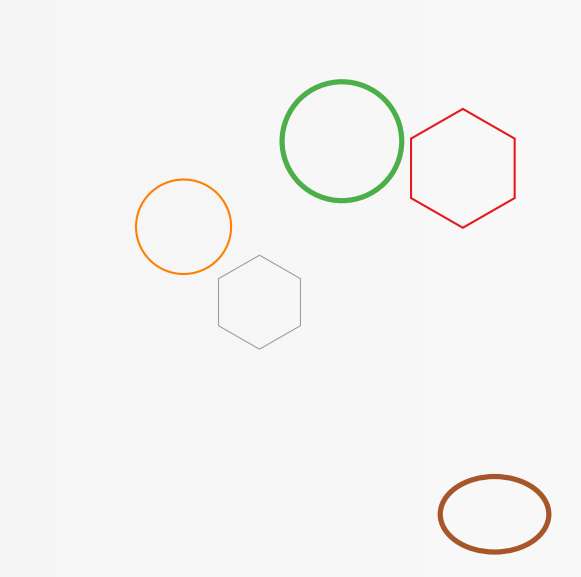[{"shape": "hexagon", "thickness": 1, "radius": 0.51, "center": [0.796, 0.708]}, {"shape": "circle", "thickness": 2.5, "radius": 0.51, "center": [0.588, 0.755]}, {"shape": "circle", "thickness": 1, "radius": 0.41, "center": [0.316, 0.606]}, {"shape": "oval", "thickness": 2.5, "radius": 0.47, "center": [0.851, 0.109]}, {"shape": "hexagon", "thickness": 0.5, "radius": 0.41, "center": [0.446, 0.476]}]